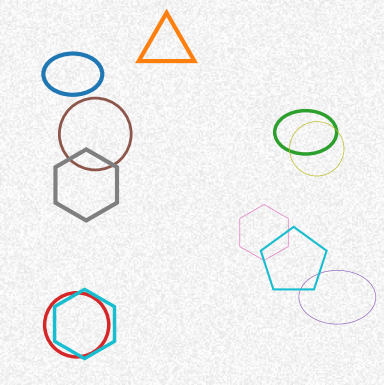[{"shape": "oval", "thickness": 3, "radius": 0.38, "center": [0.189, 0.807]}, {"shape": "triangle", "thickness": 3, "radius": 0.42, "center": [0.433, 0.883]}, {"shape": "oval", "thickness": 2.5, "radius": 0.4, "center": [0.794, 0.656]}, {"shape": "circle", "thickness": 2.5, "radius": 0.42, "center": [0.199, 0.156]}, {"shape": "oval", "thickness": 0.5, "radius": 0.5, "center": [0.876, 0.228]}, {"shape": "circle", "thickness": 2, "radius": 0.47, "center": [0.247, 0.652]}, {"shape": "hexagon", "thickness": 0.5, "radius": 0.36, "center": [0.686, 0.396]}, {"shape": "hexagon", "thickness": 3, "radius": 0.46, "center": [0.224, 0.52]}, {"shape": "circle", "thickness": 0.5, "radius": 0.35, "center": [0.823, 0.613]}, {"shape": "pentagon", "thickness": 1.5, "radius": 0.45, "center": [0.763, 0.321]}, {"shape": "hexagon", "thickness": 2.5, "radius": 0.45, "center": [0.22, 0.158]}]